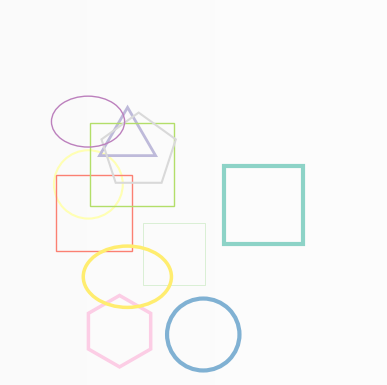[{"shape": "square", "thickness": 3, "radius": 0.51, "center": [0.68, 0.468]}, {"shape": "circle", "thickness": 1.5, "radius": 0.44, "center": [0.228, 0.521]}, {"shape": "triangle", "thickness": 2, "radius": 0.42, "center": [0.329, 0.638]}, {"shape": "square", "thickness": 1, "radius": 0.49, "center": [0.243, 0.447]}, {"shape": "circle", "thickness": 3, "radius": 0.47, "center": [0.525, 0.131]}, {"shape": "square", "thickness": 1, "radius": 0.54, "center": [0.342, 0.573]}, {"shape": "hexagon", "thickness": 2.5, "radius": 0.46, "center": [0.309, 0.14]}, {"shape": "pentagon", "thickness": 1.5, "radius": 0.5, "center": [0.358, 0.607]}, {"shape": "oval", "thickness": 1, "radius": 0.47, "center": [0.227, 0.684]}, {"shape": "square", "thickness": 0.5, "radius": 0.4, "center": [0.448, 0.34]}, {"shape": "oval", "thickness": 2.5, "radius": 0.57, "center": [0.329, 0.281]}]